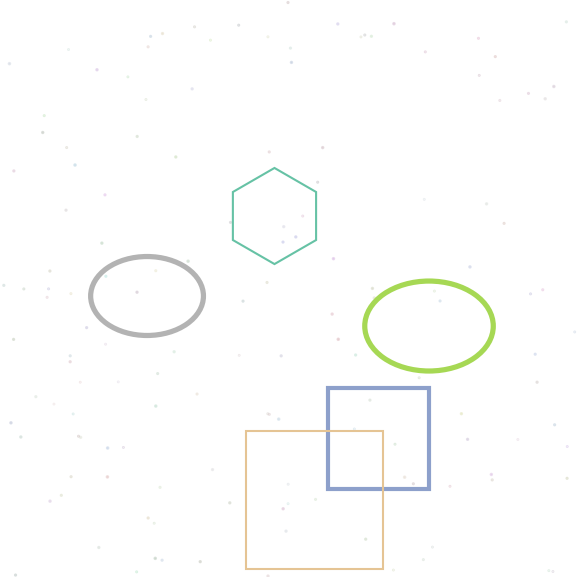[{"shape": "hexagon", "thickness": 1, "radius": 0.42, "center": [0.475, 0.625]}, {"shape": "square", "thickness": 2, "radius": 0.43, "center": [0.656, 0.24]}, {"shape": "oval", "thickness": 2.5, "radius": 0.56, "center": [0.743, 0.435]}, {"shape": "square", "thickness": 1, "radius": 0.6, "center": [0.545, 0.134]}, {"shape": "oval", "thickness": 2.5, "radius": 0.49, "center": [0.255, 0.487]}]